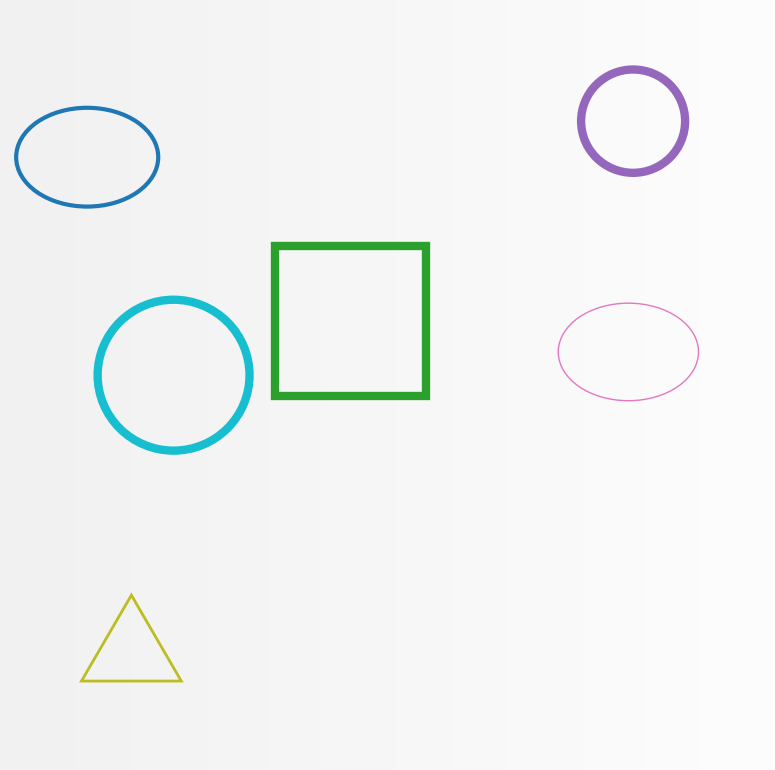[{"shape": "oval", "thickness": 1.5, "radius": 0.46, "center": [0.113, 0.796]}, {"shape": "square", "thickness": 3, "radius": 0.49, "center": [0.452, 0.583]}, {"shape": "circle", "thickness": 3, "radius": 0.34, "center": [0.817, 0.843]}, {"shape": "oval", "thickness": 0.5, "radius": 0.45, "center": [0.811, 0.543]}, {"shape": "triangle", "thickness": 1, "radius": 0.37, "center": [0.17, 0.153]}, {"shape": "circle", "thickness": 3, "radius": 0.49, "center": [0.224, 0.513]}]